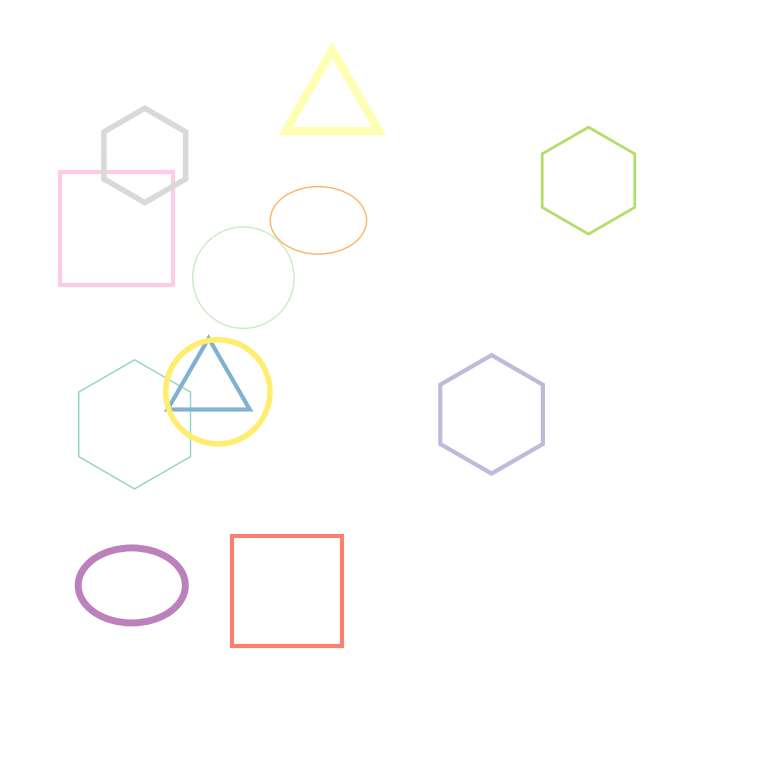[{"shape": "hexagon", "thickness": 0.5, "radius": 0.42, "center": [0.175, 0.449]}, {"shape": "triangle", "thickness": 3, "radius": 0.35, "center": [0.431, 0.865]}, {"shape": "hexagon", "thickness": 1.5, "radius": 0.38, "center": [0.638, 0.462]}, {"shape": "square", "thickness": 1.5, "radius": 0.36, "center": [0.373, 0.232]}, {"shape": "triangle", "thickness": 1.5, "radius": 0.31, "center": [0.271, 0.499]}, {"shape": "oval", "thickness": 0.5, "radius": 0.31, "center": [0.414, 0.714]}, {"shape": "hexagon", "thickness": 1, "radius": 0.35, "center": [0.764, 0.765]}, {"shape": "square", "thickness": 1.5, "radius": 0.37, "center": [0.152, 0.703]}, {"shape": "hexagon", "thickness": 2, "radius": 0.31, "center": [0.188, 0.798]}, {"shape": "oval", "thickness": 2.5, "radius": 0.35, "center": [0.171, 0.24]}, {"shape": "circle", "thickness": 0.5, "radius": 0.33, "center": [0.316, 0.639]}, {"shape": "circle", "thickness": 2, "radius": 0.34, "center": [0.283, 0.491]}]